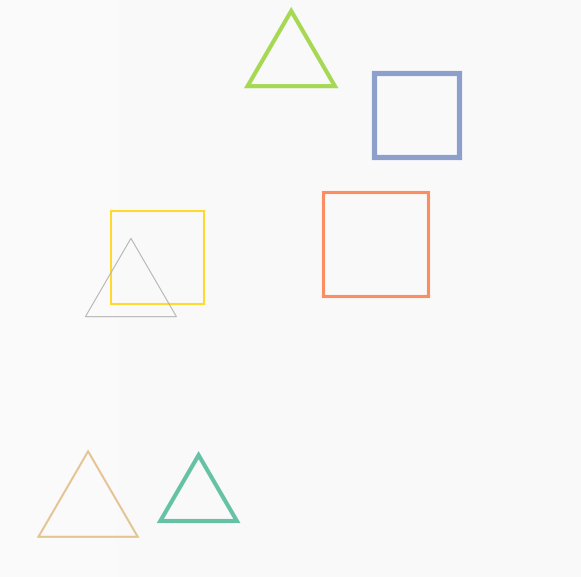[{"shape": "triangle", "thickness": 2, "radius": 0.38, "center": [0.342, 0.135]}, {"shape": "square", "thickness": 1.5, "radius": 0.45, "center": [0.646, 0.576]}, {"shape": "square", "thickness": 2.5, "radius": 0.36, "center": [0.717, 0.799]}, {"shape": "triangle", "thickness": 2, "radius": 0.43, "center": [0.501, 0.893]}, {"shape": "square", "thickness": 1, "radius": 0.4, "center": [0.271, 0.553]}, {"shape": "triangle", "thickness": 1, "radius": 0.49, "center": [0.152, 0.119]}, {"shape": "triangle", "thickness": 0.5, "radius": 0.45, "center": [0.225, 0.496]}]